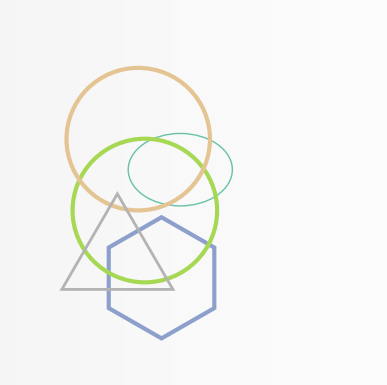[{"shape": "oval", "thickness": 1, "radius": 0.67, "center": [0.465, 0.559]}, {"shape": "hexagon", "thickness": 3, "radius": 0.79, "center": [0.417, 0.278]}, {"shape": "circle", "thickness": 3, "radius": 0.93, "center": [0.374, 0.453]}, {"shape": "circle", "thickness": 3, "radius": 0.93, "center": [0.357, 0.639]}, {"shape": "triangle", "thickness": 2, "radius": 0.83, "center": [0.303, 0.331]}]